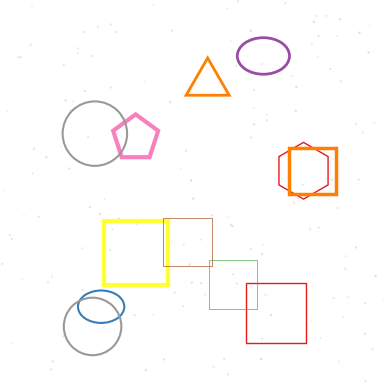[{"shape": "square", "thickness": 1, "radius": 0.39, "center": [0.717, 0.186]}, {"shape": "hexagon", "thickness": 1, "radius": 0.37, "center": [0.788, 0.557]}, {"shape": "oval", "thickness": 1.5, "radius": 0.3, "center": [0.263, 0.203]}, {"shape": "square", "thickness": 0.5, "radius": 0.32, "center": [0.605, 0.261]}, {"shape": "oval", "thickness": 2, "radius": 0.34, "center": [0.684, 0.855]}, {"shape": "square", "thickness": 2.5, "radius": 0.3, "center": [0.811, 0.556]}, {"shape": "triangle", "thickness": 2, "radius": 0.32, "center": [0.539, 0.785]}, {"shape": "square", "thickness": 3, "radius": 0.42, "center": [0.353, 0.343]}, {"shape": "square", "thickness": 0.5, "radius": 0.31, "center": [0.487, 0.371]}, {"shape": "pentagon", "thickness": 3, "radius": 0.31, "center": [0.352, 0.641]}, {"shape": "circle", "thickness": 1.5, "radius": 0.37, "center": [0.24, 0.152]}, {"shape": "circle", "thickness": 1.5, "radius": 0.42, "center": [0.246, 0.653]}]